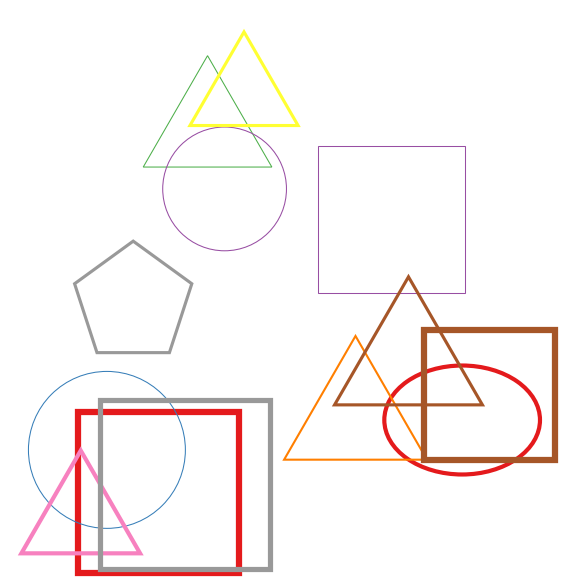[{"shape": "square", "thickness": 3, "radius": 0.7, "center": [0.274, 0.146]}, {"shape": "oval", "thickness": 2, "radius": 0.67, "center": [0.8, 0.272]}, {"shape": "circle", "thickness": 0.5, "radius": 0.68, "center": [0.185, 0.22]}, {"shape": "triangle", "thickness": 0.5, "radius": 0.64, "center": [0.359, 0.774]}, {"shape": "circle", "thickness": 0.5, "radius": 0.54, "center": [0.389, 0.672]}, {"shape": "square", "thickness": 0.5, "radius": 0.64, "center": [0.677, 0.62]}, {"shape": "triangle", "thickness": 1, "radius": 0.71, "center": [0.616, 0.275]}, {"shape": "triangle", "thickness": 1.5, "radius": 0.54, "center": [0.423, 0.836]}, {"shape": "square", "thickness": 3, "radius": 0.56, "center": [0.847, 0.315]}, {"shape": "triangle", "thickness": 1.5, "radius": 0.74, "center": [0.707, 0.372]}, {"shape": "triangle", "thickness": 2, "radius": 0.59, "center": [0.14, 0.1]}, {"shape": "pentagon", "thickness": 1.5, "radius": 0.53, "center": [0.231, 0.475]}, {"shape": "square", "thickness": 2.5, "radius": 0.74, "center": [0.32, 0.16]}]